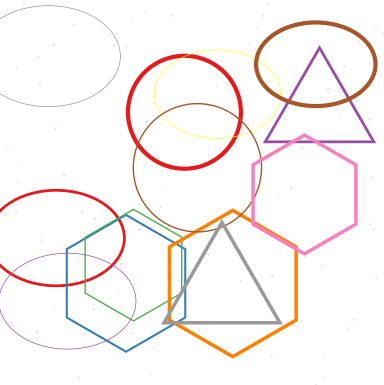[{"shape": "oval", "thickness": 2, "radius": 0.89, "center": [0.146, 0.382]}, {"shape": "circle", "thickness": 3, "radius": 0.73, "center": [0.479, 0.708]}, {"shape": "hexagon", "thickness": 1.5, "radius": 0.89, "center": [0.327, 0.264]}, {"shape": "hexagon", "thickness": 1, "radius": 0.72, "center": [0.347, 0.311]}, {"shape": "oval", "thickness": 0.5, "radius": 0.89, "center": [0.175, 0.218]}, {"shape": "triangle", "thickness": 2, "radius": 0.81, "center": [0.83, 0.713]}, {"shape": "hexagon", "thickness": 2.5, "radius": 0.95, "center": [0.605, 0.264]}, {"shape": "oval", "thickness": 0.5, "radius": 0.82, "center": [0.565, 0.755]}, {"shape": "circle", "thickness": 1, "radius": 0.83, "center": [0.513, 0.564]}, {"shape": "oval", "thickness": 3, "radius": 0.78, "center": [0.82, 0.833]}, {"shape": "hexagon", "thickness": 2.5, "radius": 0.77, "center": [0.791, 0.495]}, {"shape": "oval", "thickness": 0.5, "radius": 0.94, "center": [0.125, 0.854]}, {"shape": "triangle", "thickness": 2.5, "radius": 0.87, "center": [0.576, 0.249]}]